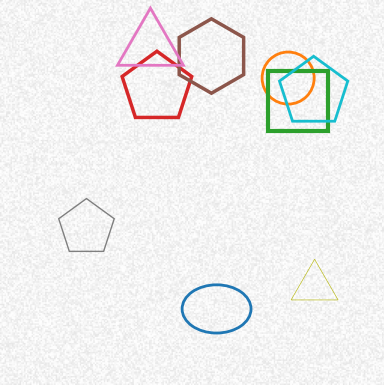[{"shape": "oval", "thickness": 2, "radius": 0.45, "center": [0.563, 0.198]}, {"shape": "circle", "thickness": 2, "radius": 0.34, "center": [0.748, 0.797]}, {"shape": "square", "thickness": 3, "radius": 0.39, "center": [0.774, 0.738]}, {"shape": "pentagon", "thickness": 2.5, "radius": 0.48, "center": [0.408, 0.772]}, {"shape": "hexagon", "thickness": 2.5, "radius": 0.48, "center": [0.549, 0.854]}, {"shape": "triangle", "thickness": 2, "radius": 0.49, "center": [0.391, 0.88]}, {"shape": "pentagon", "thickness": 1, "radius": 0.38, "center": [0.225, 0.408]}, {"shape": "triangle", "thickness": 0.5, "radius": 0.35, "center": [0.817, 0.256]}, {"shape": "pentagon", "thickness": 2, "radius": 0.47, "center": [0.815, 0.761]}]